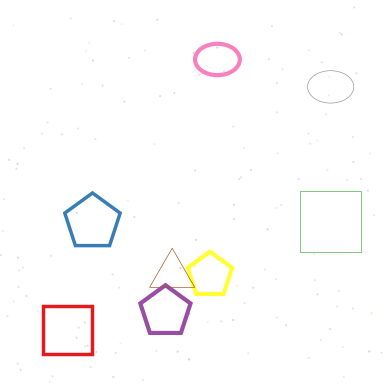[{"shape": "square", "thickness": 2.5, "radius": 0.31, "center": [0.175, 0.142]}, {"shape": "pentagon", "thickness": 2.5, "radius": 0.38, "center": [0.24, 0.423]}, {"shape": "square", "thickness": 0.5, "radius": 0.4, "center": [0.859, 0.425]}, {"shape": "pentagon", "thickness": 3, "radius": 0.34, "center": [0.43, 0.191]}, {"shape": "pentagon", "thickness": 3, "radius": 0.3, "center": [0.545, 0.286]}, {"shape": "triangle", "thickness": 0.5, "radius": 0.34, "center": [0.447, 0.288]}, {"shape": "oval", "thickness": 3, "radius": 0.29, "center": [0.565, 0.845]}, {"shape": "oval", "thickness": 0.5, "radius": 0.3, "center": [0.859, 0.774]}]